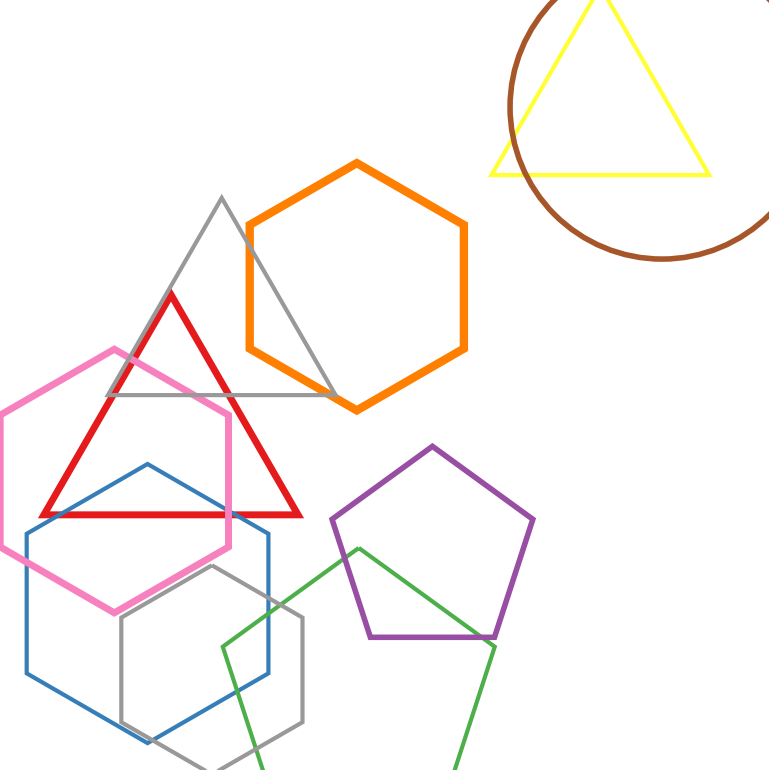[{"shape": "triangle", "thickness": 2.5, "radius": 0.95, "center": [0.222, 0.427]}, {"shape": "hexagon", "thickness": 1.5, "radius": 0.91, "center": [0.192, 0.216]}, {"shape": "pentagon", "thickness": 1.5, "radius": 0.93, "center": [0.466, 0.103]}, {"shape": "pentagon", "thickness": 2, "radius": 0.69, "center": [0.562, 0.283]}, {"shape": "hexagon", "thickness": 3, "radius": 0.8, "center": [0.463, 0.628]}, {"shape": "triangle", "thickness": 1.5, "radius": 0.82, "center": [0.78, 0.854]}, {"shape": "circle", "thickness": 2, "radius": 0.99, "center": [0.86, 0.861]}, {"shape": "hexagon", "thickness": 2.5, "radius": 0.86, "center": [0.148, 0.375]}, {"shape": "triangle", "thickness": 1.5, "radius": 0.85, "center": [0.288, 0.572]}, {"shape": "hexagon", "thickness": 1.5, "radius": 0.68, "center": [0.275, 0.13]}]